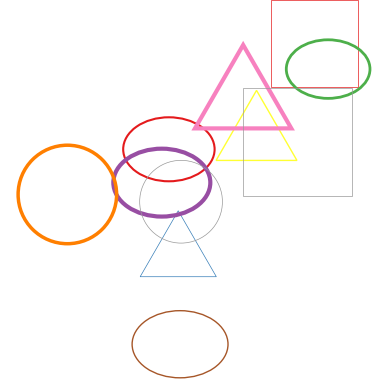[{"shape": "square", "thickness": 0.5, "radius": 0.57, "center": [0.818, 0.887]}, {"shape": "oval", "thickness": 1.5, "radius": 0.59, "center": [0.439, 0.612]}, {"shape": "triangle", "thickness": 0.5, "radius": 0.57, "center": [0.463, 0.338]}, {"shape": "oval", "thickness": 2, "radius": 0.54, "center": [0.852, 0.821]}, {"shape": "oval", "thickness": 3, "radius": 0.63, "center": [0.42, 0.526]}, {"shape": "circle", "thickness": 2.5, "radius": 0.64, "center": [0.175, 0.495]}, {"shape": "triangle", "thickness": 1, "radius": 0.61, "center": [0.666, 0.644]}, {"shape": "oval", "thickness": 1, "radius": 0.62, "center": [0.468, 0.106]}, {"shape": "triangle", "thickness": 3, "radius": 0.72, "center": [0.632, 0.739]}, {"shape": "square", "thickness": 0.5, "radius": 0.71, "center": [0.773, 0.631]}, {"shape": "circle", "thickness": 0.5, "radius": 0.54, "center": [0.47, 0.476]}]